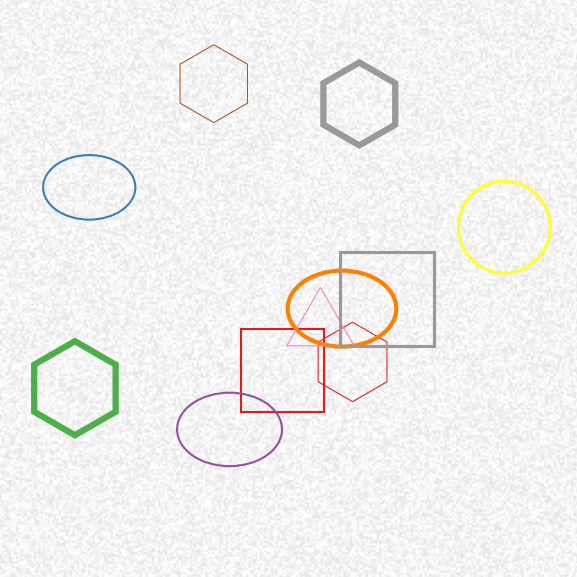[{"shape": "hexagon", "thickness": 0.5, "radius": 0.34, "center": [0.61, 0.372]}, {"shape": "square", "thickness": 1, "radius": 0.36, "center": [0.489, 0.358]}, {"shape": "oval", "thickness": 1, "radius": 0.4, "center": [0.155, 0.675]}, {"shape": "hexagon", "thickness": 3, "radius": 0.41, "center": [0.13, 0.327]}, {"shape": "oval", "thickness": 1, "radius": 0.45, "center": [0.397, 0.256]}, {"shape": "oval", "thickness": 2, "radius": 0.47, "center": [0.592, 0.465]}, {"shape": "circle", "thickness": 1.5, "radius": 0.4, "center": [0.873, 0.606]}, {"shape": "hexagon", "thickness": 0.5, "radius": 0.34, "center": [0.37, 0.854]}, {"shape": "triangle", "thickness": 0.5, "radius": 0.34, "center": [0.555, 0.434]}, {"shape": "hexagon", "thickness": 3, "radius": 0.36, "center": [0.622, 0.819]}, {"shape": "square", "thickness": 1.5, "radius": 0.41, "center": [0.67, 0.482]}]